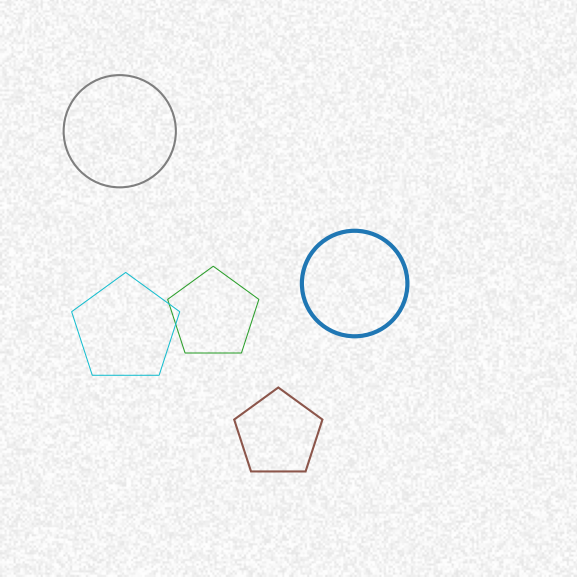[{"shape": "circle", "thickness": 2, "radius": 0.46, "center": [0.614, 0.508]}, {"shape": "pentagon", "thickness": 0.5, "radius": 0.42, "center": [0.369, 0.455]}, {"shape": "pentagon", "thickness": 1, "radius": 0.4, "center": [0.482, 0.248]}, {"shape": "circle", "thickness": 1, "radius": 0.49, "center": [0.207, 0.772]}, {"shape": "pentagon", "thickness": 0.5, "radius": 0.49, "center": [0.218, 0.429]}]